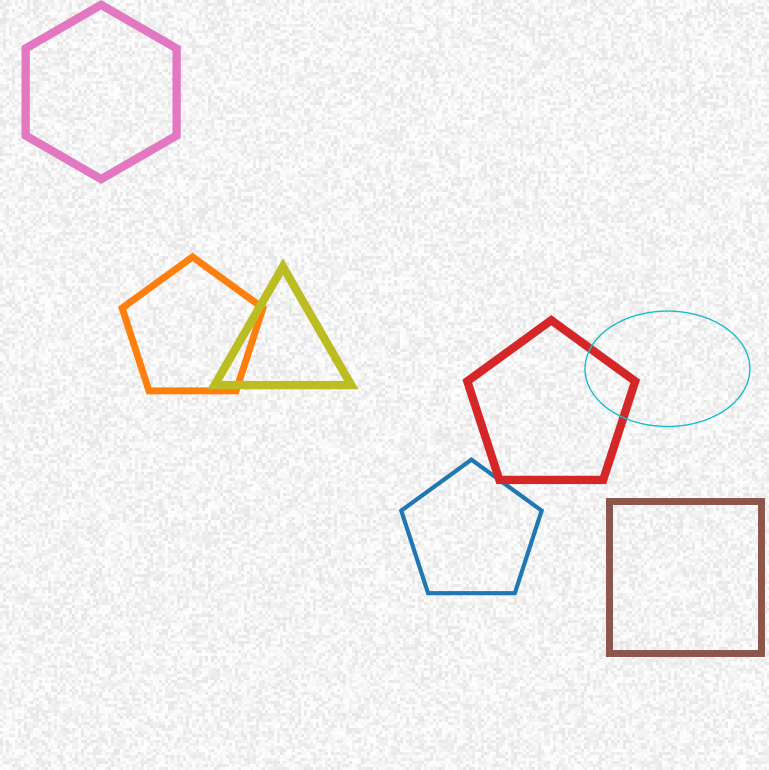[{"shape": "pentagon", "thickness": 1.5, "radius": 0.48, "center": [0.612, 0.307]}, {"shape": "pentagon", "thickness": 2.5, "radius": 0.48, "center": [0.25, 0.57]}, {"shape": "pentagon", "thickness": 3, "radius": 0.57, "center": [0.716, 0.469]}, {"shape": "square", "thickness": 2.5, "radius": 0.49, "center": [0.89, 0.251]}, {"shape": "hexagon", "thickness": 3, "radius": 0.57, "center": [0.131, 0.881]}, {"shape": "triangle", "thickness": 3, "radius": 0.51, "center": [0.367, 0.551]}, {"shape": "oval", "thickness": 0.5, "radius": 0.54, "center": [0.867, 0.521]}]